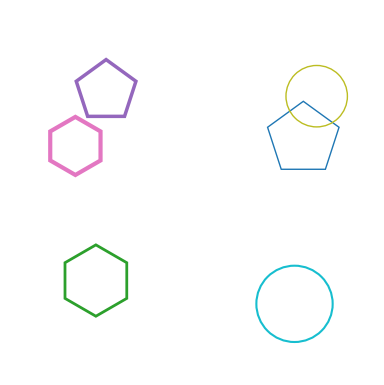[{"shape": "pentagon", "thickness": 1, "radius": 0.49, "center": [0.788, 0.639]}, {"shape": "hexagon", "thickness": 2, "radius": 0.46, "center": [0.249, 0.271]}, {"shape": "pentagon", "thickness": 2.5, "radius": 0.41, "center": [0.276, 0.764]}, {"shape": "hexagon", "thickness": 3, "radius": 0.38, "center": [0.196, 0.621]}, {"shape": "circle", "thickness": 1, "radius": 0.4, "center": [0.823, 0.75]}, {"shape": "circle", "thickness": 1.5, "radius": 0.5, "center": [0.765, 0.211]}]